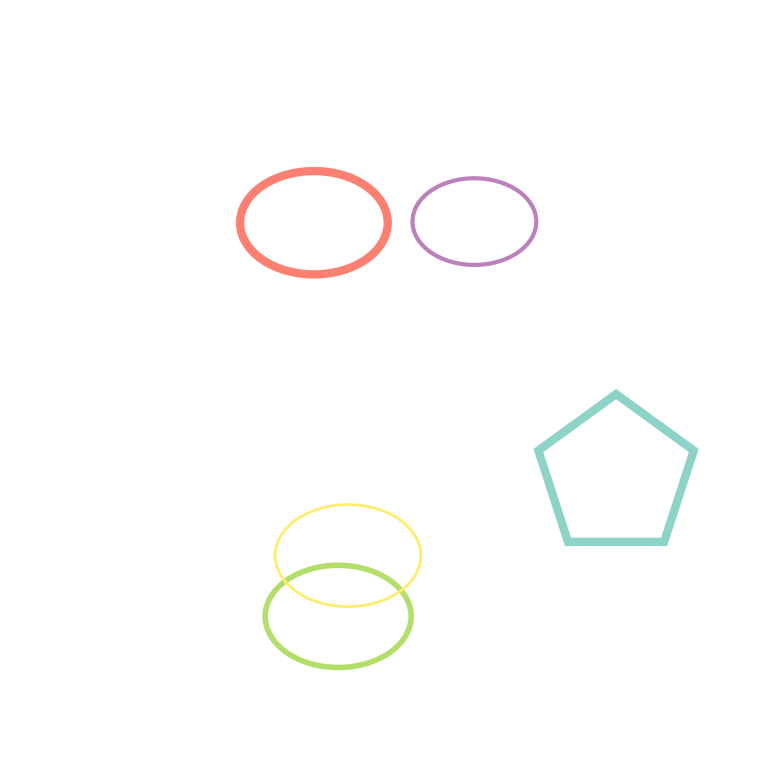[{"shape": "pentagon", "thickness": 3, "radius": 0.53, "center": [0.8, 0.382]}, {"shape": "oval", "thickness": 3, "radius": 0.48, "center": [0.408, 0.711]}, {"shape": "oval", "thickness": 2, "radius": 0.47, "center": [0.439, 0.2]}, {"shape": "oval", "thickness": 1.5, "radius": 0.4, "center": [0.616, 0.712]}, {"shape": "oval", "thickness": 1, "radius": 0.47, "center": [0.452, 0.278]}]